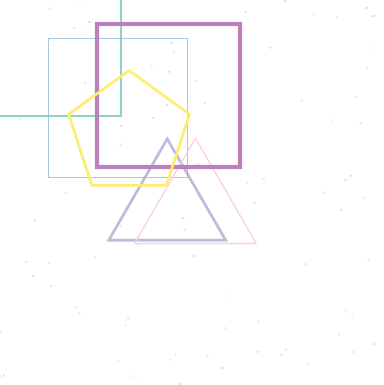[{"shape": "square", "thickness": 1.5, "radius": 0.85, "center": [0.145, 0.868]}, {"shape": "triangle", "thickness": 2, "radius": 0.88, "center": [0.434, 0.464]}, {"shape": "square", "thickness": 0.5, "radius": 0.91, "center": [0.305, 0.72]}, {"shape": "triangle", "thickness": 1, "radius": 0.91, "center": [0.508, 0.459]}, {"shape": "square", "thickness": 3, "radius": 0.93, "center": [0.437, 0.752]}, {"shape": "pentagon", "thickness": 2, "radius": 0.82, "center": [0.335, 0.652]}]